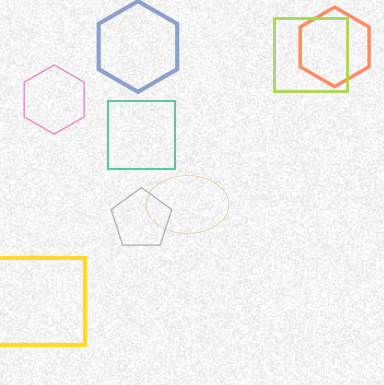[{"shape": "square", "thickness": 1.5, "radius": 0.44, "center": [0.368, 0.65]}, {"shape": "hexagon", "thickness": 2.5, "radius": 0.52, "center": [0.869, 0.878]}, {"shape": "hexagon", "thickness": 3, "radius": 0.59, "center": [0.358, 0.879]}, {"shape": "hexagon", "thickness": 1, "radius": 0.45, "center": [0.141, 0.741]}, {"shape": "square", "thickness": 2, "radius": 0.48, "center": [0.806, 0.859]}, {"shape": "square", "thickness": 3, "radius": 0.57, "center": [0.109, 0.218]}, {"shape": "oval", "thickness": 0.5, "radius": 0.54, "center": [0.487, 0.469]}, {"shape": "pentagon", "thickness": 1, "radius": 0.41, "center": [0.367, 0.43]}]